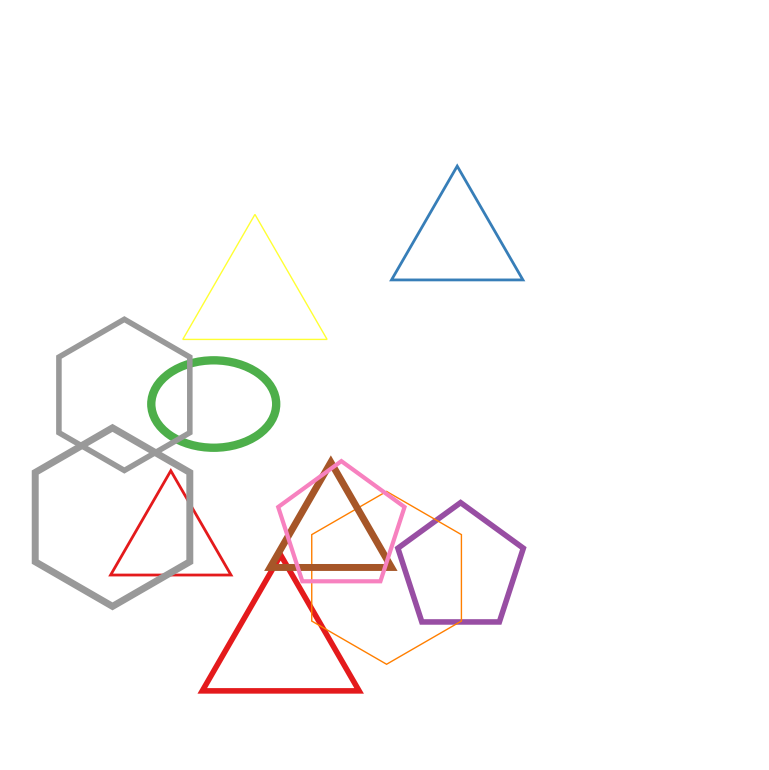[{"shape": "triangle", "thickness": 1, "radius": 0.45, "center": [0.222, 0.298]}, {"shape": "triangle", "thickness": 2, "radius": 0.59, "center": [0.365, 0.162]}, {"shape": "triangle", "thickness": 1, "radius": 0.49, "center": [0.594, 0.686]}, {"shape": "oval", "thickness": 3, "radius": 0.41, "center": [0.278, 0.475]}, {"shape": "pentagon", "thickness": 2, "radius": 0.43, "center": [0.598, 0.262]}, {"shape": "hexagon", "thickness": 0.5, "radius": 0.56, "center": [0.502, 0.25]}, {"shape": "triangle", "thickness": 0.5, "radius": 0.54, "center": [0.331, 0.613]}, {"shape": "triangle", "thickness": 2.5, "radius": 0.46, "center": [0.43, 0.309]}, {"shape": "pentagon", "thickness": 1.5, "radius": 0.43, "center": [0.443, 0.315]}, {"shape": "hexagon", "thickness": 2, "radius": 0.49, "center": [0.162, 0.487]}, {"shape": "hexagon", "thickness": 2.5, "radius": 0.58, "center": [0.146, 0.328]}]